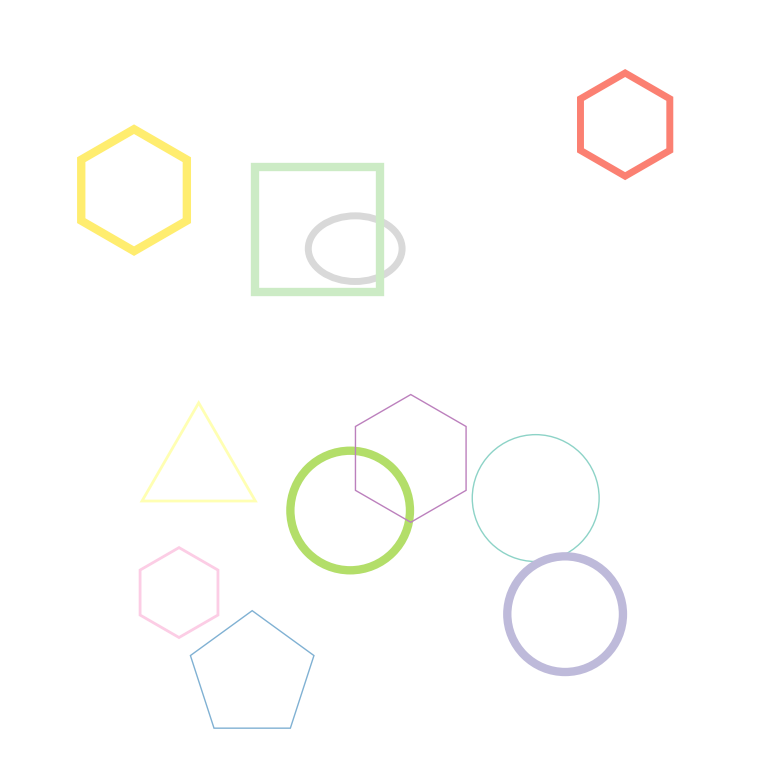[{"shape": "circle", "thickness": 0.5, "radius": 0.41, "center": [0.696, 0.353]}, {"shape": "triangle", "thickness": 1, "radius": 0.42, "center": [0.258, 0.392]}, {"shape": "circle", "thickness": 3, "radius": 0.38, "center": [0.734, 0.202]}, {"shape": "hexagon", "thickness": 2.5, "radius": 0.33, "center": [0.812, 0.838]}, {"shape": "pentagon", "thickness": 0.5, "radius": 0.42, "center": [0.328, 0.123]}, {"shape": "circle", "thickness": 3, "radius": 0.39, "center": [0.455, 0.337]}, {"shape": "hexagon", "thickness": 1, "radius": 0.29, "center": [0.232, 0.23]}, {"shape": "oval", "thickness": 2.5, "radius": 0.3, "center": [0.461, 0.677]}, {"shape": "hexagon", "thickness": 0.5, "radius": 0.41, "center": [0.533, 0.405]}, {"shape": "square", "thickness": 3, "radius": 0.41, "center": [0.412, 0.702]}, {"shape": "hexagon", "thickness": 3, "radius": 0.4, "center": [0.174, 0.753]}]